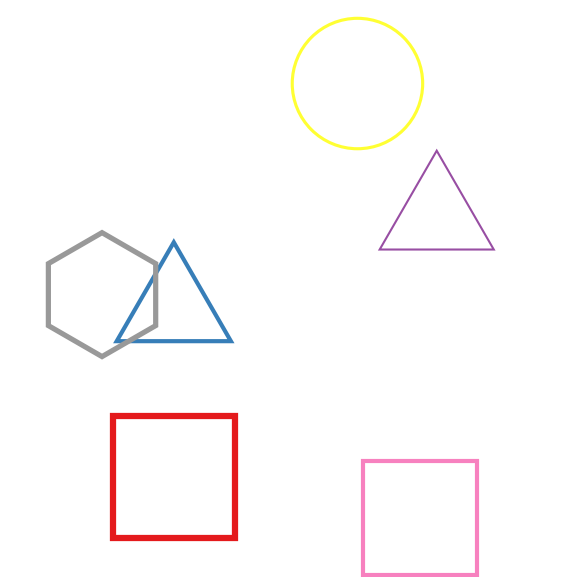[{"shape": "square", "thickness": 3, "radius": 0.53, "center": [0.302, 0.174]}, {"shape": "triangle", "thickness": 2, "radius": 0.57, "center": [0.301, 0.465]}, {"shape": "triangle", "thickness": 1, "radius": 0.57, "center": [0.756, 0.624]}, {"shape": "circle", "thickness": 1.5, "radius": 0.56, "center": [0.619, 0.854]}, {"shape": "square", "thickness": 2, "radius": 0.49, "center": [0.728, 0.102]}, {"shape": "hexagon", "thickness": 2.5, "radius": 0.54, "center": [0.177, 0.489]}]